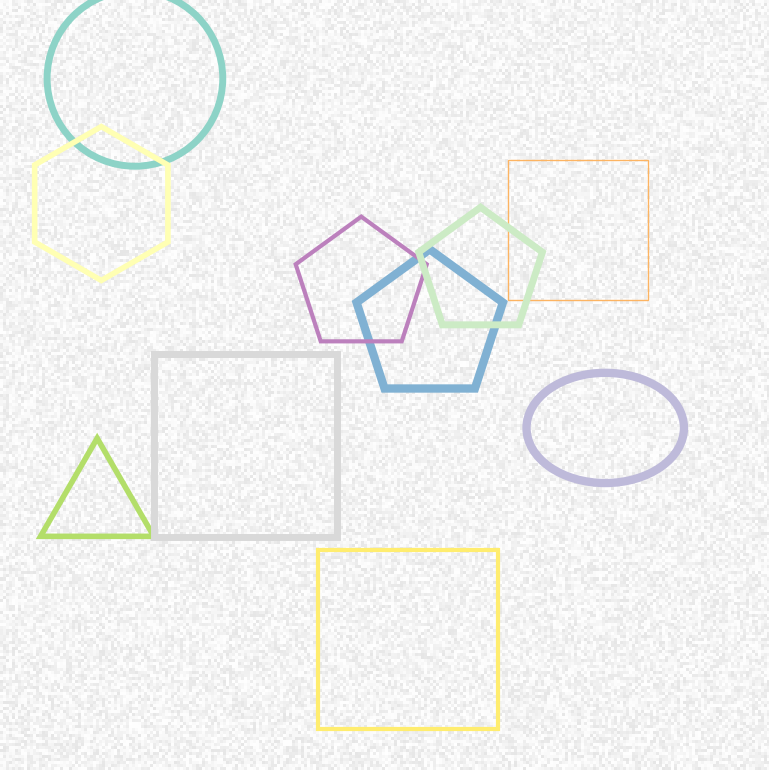[{"shape": "circle", "thickness": 2.5, "radius": 0.57, "center": [0.175, 0.898]}, {"shape": "hexagon", "thickness": 2, "radius": 0.5, "center": [0.132, 0.736]}, {"shape": "oval", "thickness": 3, "radius": 0.51, "center": [0.786, 0.444]}, {"shape": "pentagon", "thickness": 3, "radius": 0.5, "center": [0.558, 0.576]}, {"shape": "square", "thickness": 0.5, "radius": 0.45, "center": [0.751, 0.701]}, {"shape": "triangle", "thickness": 2, "radius": 0.42, "center": [0.126, 0.346]}, {"shape": "square", "thickness": 2.5, "radius": 0.59, "center": [0.318, 0.421]}, {"shape": "pentagon", "thickness": 1.5, "radius": 0.45, "center": [0.469, 0.629]}, {"shape": "pentagon", "thickness": 2.5, "radius": 0.42, "center": [0.624, 0.646]}, {"shape": "square", "thickness": 1.5, "radius": 0.58, "center": [0.53, 0.169]}]